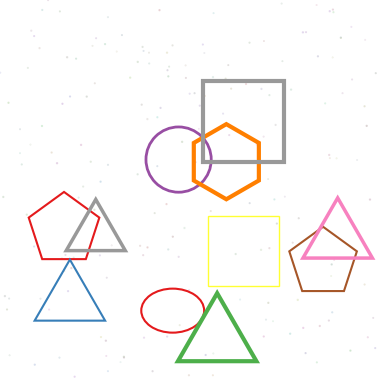[{"shape": "oval", "thickness": 1.5, "radius": 0.41, "center": [0.449, 0.193]}, {"shape": "pentagon", "thickness": 1.5, "radius": 0.48, "center": [0.166, 0.405]}, {"shape": "triangle", "thickness": 1.5, "radius": 0.53, "center": [0.181, 0.22]}, {"shape": "triangle", "thickness": 3, "radius": 0.59, "center": [0.564, 0.121]}, {"shape": "circle", "thickness": 2, "radius": 0.42, "center": [0.464, 0.586]}, {"shape": "hexagon", "thickness": 3, "radius": 0.49, "center": [0.588, 0.58]}, {"shape": "square", "thickness": 1, "radius": 0.46, "center": [0.632, 0.348]}, {"shape": "pentagon", "thickness": 1.5, "radius": 0.46, "center": [0.839, 0.319]}, {"shape": "triangle", "thickness": 2.5, "radius": 0.52, "center": [0.877, 0.382]}, {"shape": "square", "thickness": 3, "radius": 0.52, "center": [0.632, 0.684]}, {"shape": "triangle", "thickness": 2.5, "radius": 0.44, "center": [0.249, 0.393]}]